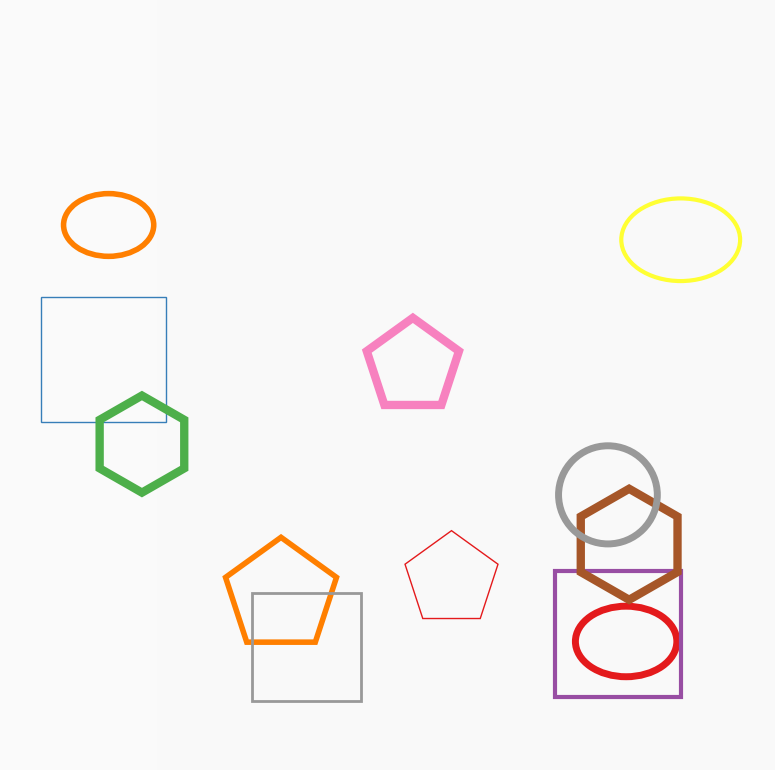[{"shape": "oval", "thickness": 2.5, "radius": 0.33, "center": [0.808, 0.167]}, {"shape": "pentagon", "thickness": 0.5, "radius": 0.32, "center": [0.583, 0.248]}, {"shape": "square", "thickness": 0.5, "radius": 0.4, "center": [0.133, 0.533]}, {"shape": "hexagon", "thickness": 3, "radius": 0.32, "center": [0.183, 0.423]}, {"shape": "square", "thickness": 1.5, "radius": 0.41, "center": [0.797, 0.177]}, {"shape": "pentagon", "thickness": 2, "radius": 0.38, "center": [0.363, 0.227]}, {"shape": "oval", "thickness": 2, "radius": 0.29, "center": [0.14, 0.708]}, {"shape": "oval", "thickness": 1.5, "radius": 0.38, "center": [0.878, 0.689]}, {"shape": "hexagon", "thickness": 3, "radius": 0.36, "center": [0.812, 0.293]}, {"shape": "pentagon", "thickness": 3, "radius": 0.31, "center": [0.533, 0.525]}, {"shape": "circle", "thickness": 2.5, "radius": 0.32, "center": [0.784, 0.357]}, {"shape": "square", "thickness": 1, "radius": 0.35, "center": [0.395, 0.16]}]